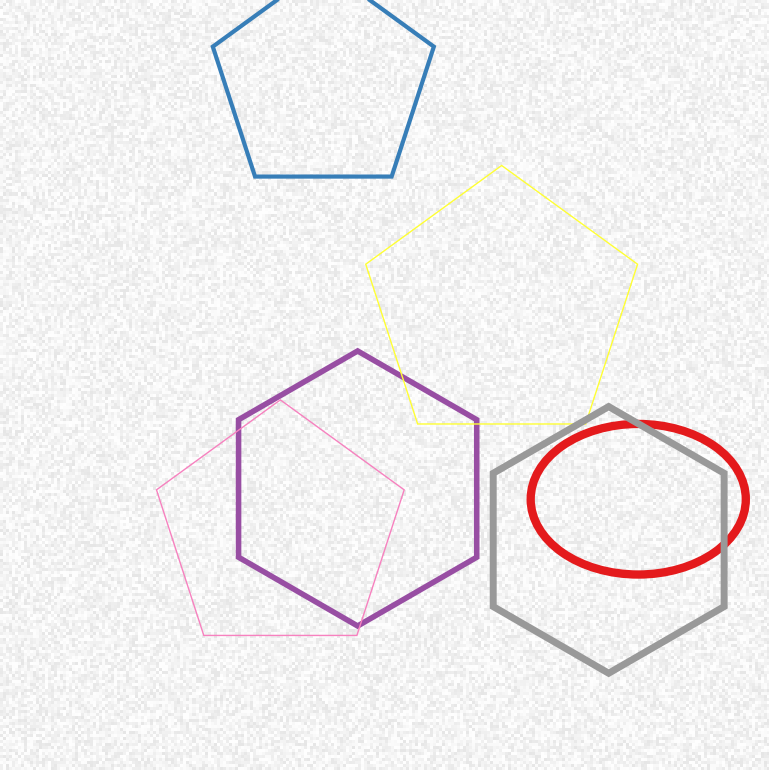[{"shape": "oval", "thickness": 3, "radius": 0.7, "center": [0.829, 0.352]}, {"shape": "pentagon", "thickness": 1.5, "radius": 0.75, "center": [0.42, 0.893]}, {"shape": "hexagon", "thickness": 2, "radius": 0.89, "center": [0.464, 0.366]}, {"shape": "pentagon", "thickness": 0.5, "radius": 0.93, "center": [0.651, 0.6]}, {"shape": "pentagon", "thickness": 0.5, "radius": 0.85, "center": [0.364, 0.312]}, {"shape": "hexagon", "thickness": 2.5, "radius": 0.87, "center": [0.79, 0.299]}]